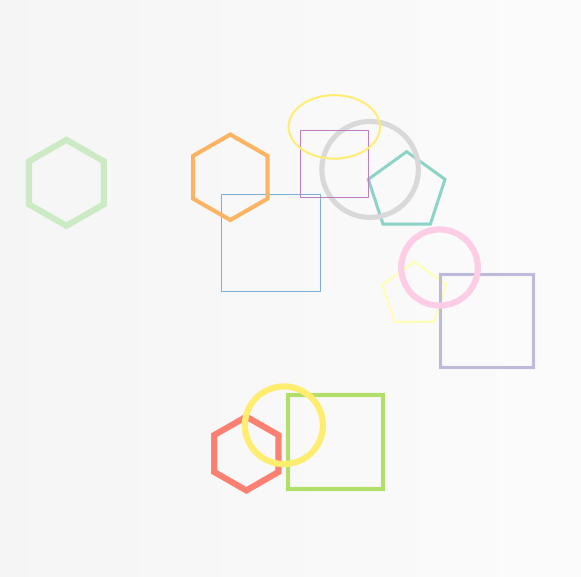[{"shape": "pentagon", "thickness": 1.5, "radius": 0.35, "center": [0.7, 0.667]}, {"shape": "pentagon", "thickness": 1, "radius": 0.29, "center": [0.713, 0.488]}, {"shape": "square", "thickness": 1.5, "radius": 0.4, "center": [0.838, 0.444]}, {"shape": "hexagon", "thickness": 3, "radius": 0.32, "center": [0.424, 0.214]}, {"shape": "square", "thickness": 0.5, "radius": 0.42, "center": [0.465, 0.579]}, {"shape": "hexagon", "thickness": 2, "radius": 0.37, "center": [0.396, 0.692]}, {"shape": "square", "thickness": 2, "radius": 0.41, "center": [0.578, 0.234]}, {"shape": "circle", "thickness": 3, "radius": 0.33, "center": [0.756, 0.536]}, {"shape": "circle", "thickness": 2.5, "radius": 0.42, "center": [0.637, 0.706]}, {"shape": "square", "thickness": 0.5, "radius": 0.29, "center": [0.575, 0.716]}, {"shape": "hexagon", "thickness": 3, "radius": 0.37, "center": [0.114, 0.683]}, {"shape": "oval", "thickness": 1, "radius": 0.39, "center": [0.575, 0.779]}, {"shape": "circle", "thickness": 3, "radius": 0.34, "center": [0.488, 0.263]}]